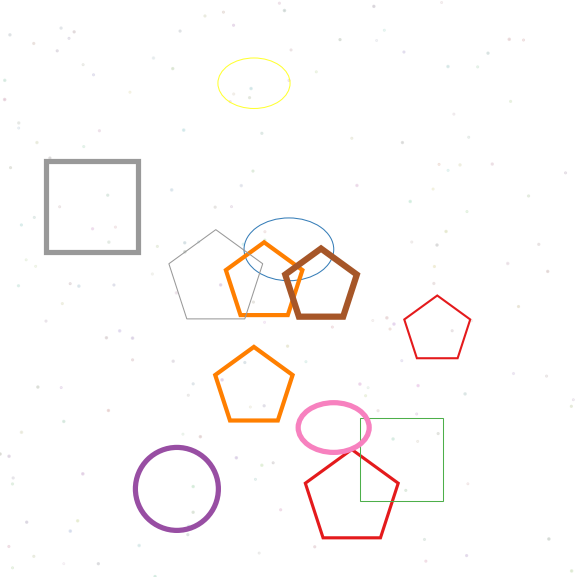[{"shape": "pentagon", "thickness": 1.5, "radius": 0.42, "center": [0.609, 0.136]}, {"shape": "pentagon", "thickness": 1, "radius": 0.3, "center": [0.757, 0.427]}, {"shape": "oval", "thickness": 0.5, "radius": 0.39, "center": [0.5, 0.567]}, {"shape": "square", "thickness": 0.5, "radius": 0.36, "center": [0.695, 0.204]}, {"shape": "circle", "thickness": 2.5, "radius": 0.36, "center": [0.306, 0.153]}, {"shape": "pentagon", "thickness": 2, "radius": 0.35, "center": [0.457, 0.51]}, {"shape": "pentagon", "thickness": 2, "radius": 0.35, "center": [0.44, 0.328]}, {"shape": "oval", "thickness": 0.5, "radius": 0.31, "center": [0.44, 0.855]}, {"shape": "pentagon", "thickness": 3, "radius": 0.33, "center": [0.556, 0.504]}, {"shape": "oval", "thickness": 2.5, "radius": 0.31, "center": [0.578, 0.259]}, {"shape": "pentagon", "thickness": 0.5, "radius": 0.43, "center": [0.374, 0.516]}, {"shape": "square", "thickness": 2.5, "radius": 0.4, "center": [0.16, 0.642]}]